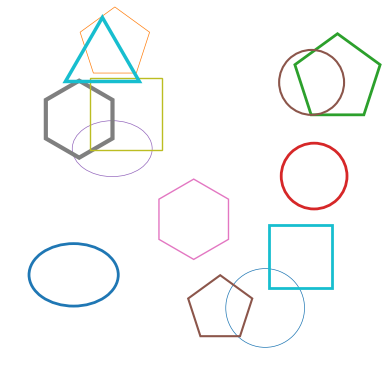[{"shape": "circle", "thickness": 0.5, "radius": 0.51, "center": [0.689, 0.2]}, {"shape": "oval", "thickness": 2, "radius": 0.58, "center": [0.191, 0.286]}, {"shape": "pentagon", "thickness": 0.5, "radius": 0.47, "center": [0.298, 0.887]}, {"shape": "pentagon", "thickness": 2, "radius": 0.58, "center": [0.877, 0.796]}, {"shape": "circle", "thickness": 2, "radius": 0.43, "center": [0.816, 0.543]}, {"shape": "oval", "thickness": 0.5, "radius": 0.52, "center": [0.291, 0.614]}, {"shape": "pentagon", "thickness": 1.5, "radius": 0.44, "center": [0.572, 0.198]}, {"shape": "circle", "thickness": 1.5, "radius": 0.42, "center": [0.809, 0.786]}, {"shape": "hexagon", "thickness": 1, "radius": 0.52, "center": [0.503, 0.431]}, {"shape": "hexagon", "thickness": 3, "radius": 0.5, "center": [0.206, 0.69]}, {"shape": "square", "thickness": 1, "radius": 0.47, "center": [0.328, 0.704]}, {"shape": "triangle", "thickness": 2.5, "radius": 0.55, "center": [0.266, 0.844]}, {"shape": "square", "thickness": 2, "radius": 0.41, "center": [0.781, 0.334]}]